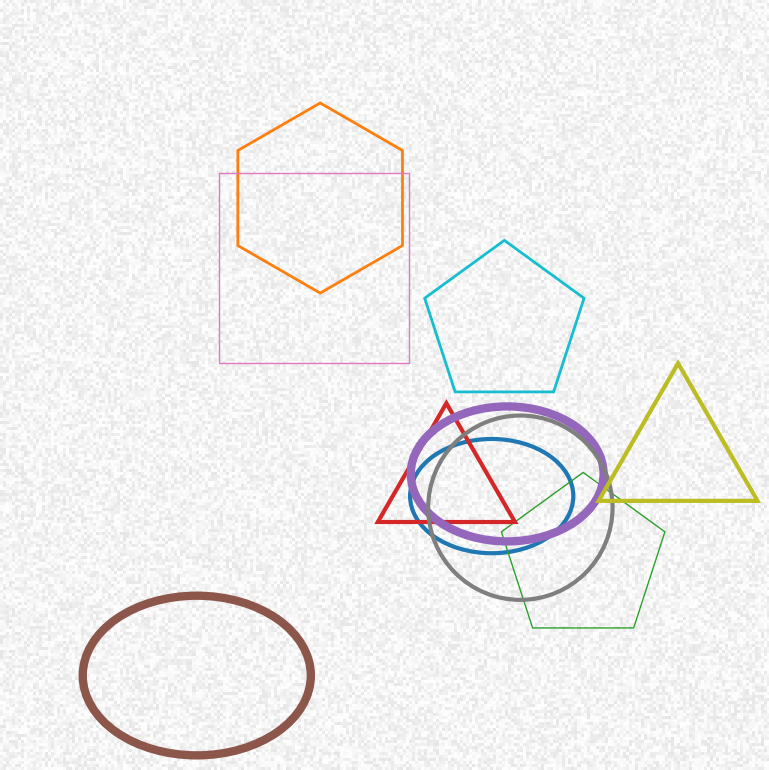[{"shape": "oval", "thickness": 1.5, "radius": 0.53, "center": [0.639, 0.356]}, {"shape": "hexagon", "thickness": 1, "radius": 0.62, "center": [0.416, 0.743]}, {"shape": "pentagon", "thickness": 0.5, "radius": 0.56, "center": [0.757, 0.275]}, {"shape": "triangle", "thickness": 1.5, "radius": 0.51, "center": [0.58, 0.374]}, {"shape": "oval", "thickness": 3, "radius": 0.63, "center": [0.659, 0.385]}, {"shape": "oval", "thickness": 3, "radius": 0.74, "center": [0.256, 0.123]}, {"shape": "square", "thickness": 0.5, "radius": 0.62, "center": [0.408, 0.652]}, {"shape": "circle", "thickness": 1.5, "radius": 0.6, "center": [0.676, 0.341]}, {"shape": "triangle", "thickness": 1.5, "radius": 0.6, "center": [0.881, 0.409]}, {"shape": "pentagon", "thickness": 1, "radius": 0.54, "center": [0.655, 0.579]}]